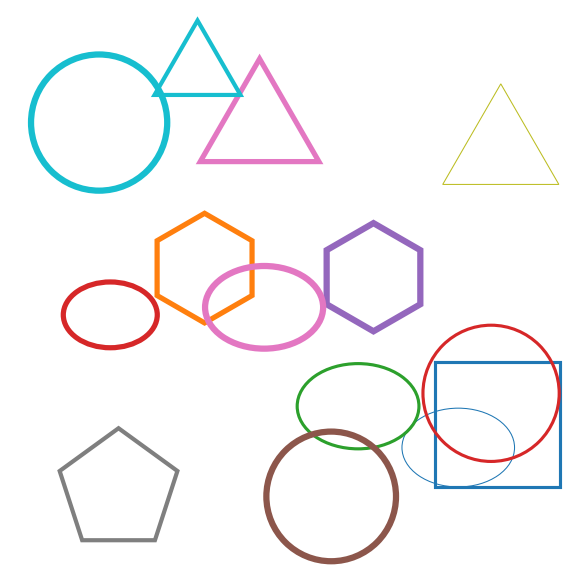[{"shape": "square", "thickness": 1.5, "radius": 0.54, "center": [0.861, 0.265]}, {"shape": "oval", "thickness": 0.5, "radius": 0.49, "center": [0.794, 0.224]}, {"shape": "hexagon", "thickness": 2.5, "radius": 0.47, "center": [0.354, 0.535]}, {"shape": "oval", "thickness": 1.5, "radius": 0.53, "center": [0.62, 0.296]}, {"shape": "oval", "thickness": 2.5, "radius": 0.41, "center": [0.191, 0.454]}, {"shape": "circle", "thickness": 1.5, "radius": 0.59, "center": [0.85, 0.318]}, {"shape": "hexagon", "thickness": 3, "radius": 0.47, "center": [0.647, 0.519]}, {"shape": "circle", "thickness": 3, "radius": 0.56, "center": [0.573, 0.14]}, {"shape": "oval", "thickness": 3, "radius": 0.51, "center": [0.457, 0.467]}, {"shape": "triangle", "thickness": 2.5, "radius": 0.59, "center": [0.449, 0.779]}, {"shape": "pentagon", "thickness": 2, "radius": 0.54, "center": [0.205, 0.15]}, {"shape": "triangle", "thickness": 0.5, "radius": 0.58, "center": [0.867, 0.738]}, {"shape": "triangle", "thickness": 2, "radius": 0.43, "center": [0.342, 0.878]}, {"shape": "circle", "thickness": 3, "radius": 0.59, "center": [0.172, 0.787]}]